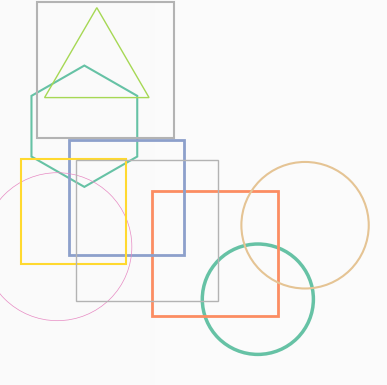[{"shape": "hexagon", "thickness": 1.5, "radius": 0.79, "center": [0.218, 0.672]}, {"shape": "circle", "thickness": 2.5, "radius": 0.72, "center": [0.665, 0.223]}, {"shape": "square", "thickness": 2, "radius": 0.81, "center": [0.554, 0.342]}, {"shape": "square", "thickness": 2, "radius": 0.74, "center": [0.326, 0.487]}, {"shape": "circle", "thickness": 0.5, "radius": 0.96, "center": [0.148, 0.359]}, {"shape": "triangle", "thickness": 1, "radius": 0.78, "center": [0.25, 0.824]}, {"shape": "square", "thickness": 1.5, "radius": 0.68, "center": [0.189, 0.451]}, {"shape": "circle", "thickness": 1.5, "radius": 0.82, "center": [0.787, 0.415]}, {"shape": "square", "thickness": 1, "radius": 0.91, "center": [0.379, 0.401]}, {"shape": "square", "thickness": 1.5, "radius": 0.88, "center": [0.272, 0.819]}]